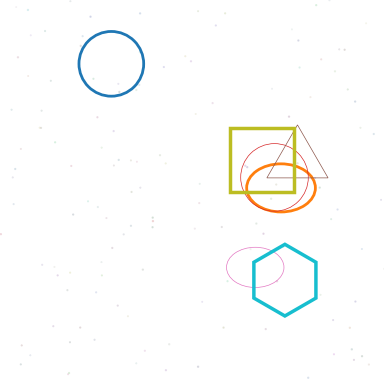[{"shape": "circle", "thickness": 2, "radius": 0.42, "center": [0.289, 0.834]}, {"shape": "oval", "thickness": 2, "radius": 0.45, "center": [0.73, 0.512]}, {"shape": "circle", "thickness": 0.5, "radius": 0.44, "center": [0.713, 0.539]}, {"shape": "triangle", "thickness": 0.5, "radius": 0.46, "center": [0.773, 0.584]}, {"shape": "oval", "thickness": 0.5, "radius": 0.37, "center": [0.663, 0.306]}, {"shape": "square", "thickness": 2.5, "radius": 0.41, "center": [0.68, 0.585]}, {"shape": "hexagon", "thickness": 2.5, "radius": 0.47, "center": [0.74, 0.272]}]